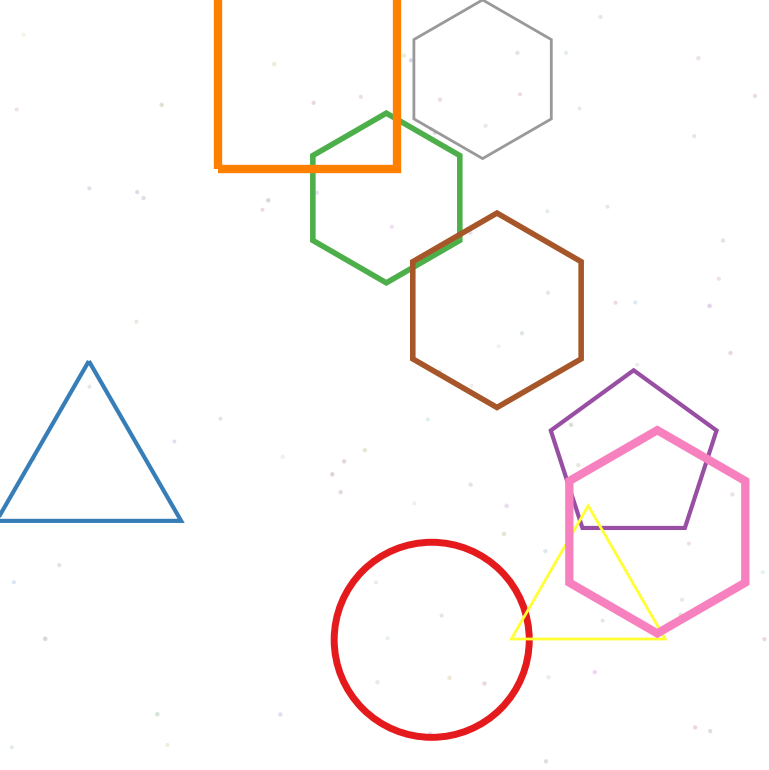[{"shape": "circle", "thickness": 2.5, "radius": 0.63, "center": [0.561, 0.169]}, {"shape": "triangle", "thickness": 1.5, "radius": 0.69, "center": [0.115, 0.393]}, {"shape": "hexagon", "thickness": 2, "radius": 0.55, "center": [0.502, 0.743]}, {"shape": "pentagon", "thickness": 1.5, "radius": 0.57, "center": [0.823, 0.406]}, {"shape": "square", "thickness": 3, "radius": 0.58, "center": [0.399, 0.897]}, {"shape": "triangle", "thickness": 1, "radius": 0.58, "center": [0.764, 0.228]}, {"shape": "hexagon", "thickness": 2, "radius": 0.63, "center": [0.645, 0.597]}, {"shape": "hexagon", "thickness": 3, "radius": 0.66, "center": [0.854, 0.309]}, {"shape": "hexagon", "thickness": 1, "radius": 0.52, "center": [0.627, 0.897]}]